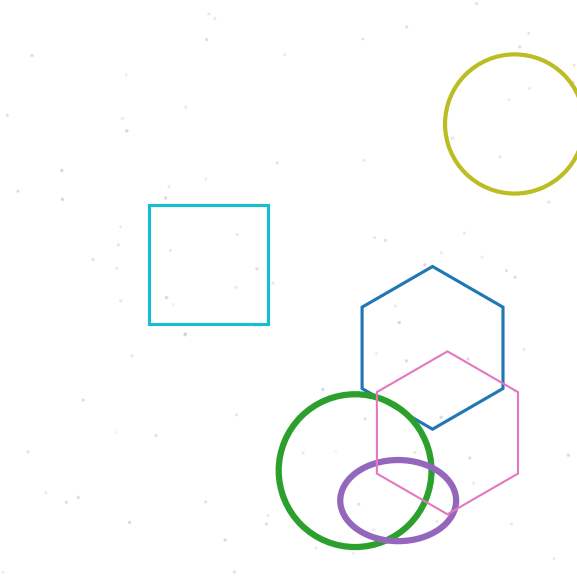[{"shape": "hexagon", "thickness": 1.5, "radius": 0.7, "center": [0.749, 0.397]}, {"shape": "circle", "thickness": 3, "radius": 0.66, "center": [0.615, 0.184]}, {"shape": "oval", "thickness": 3, "radius": 0.5, "center": [0.689, 0.132]}, {"shape": "hexagon", "thickness": 1, "radius": 0.71, "center": [0.775, 0.25]}, {"shape": "circle", "thickness": 2, "radius": 0.6, "center": [0.891, 0.784]}, {"shape": "square", "thickness": 1.5, "radius": 0.52, "center": [0.361, 0.542]}]